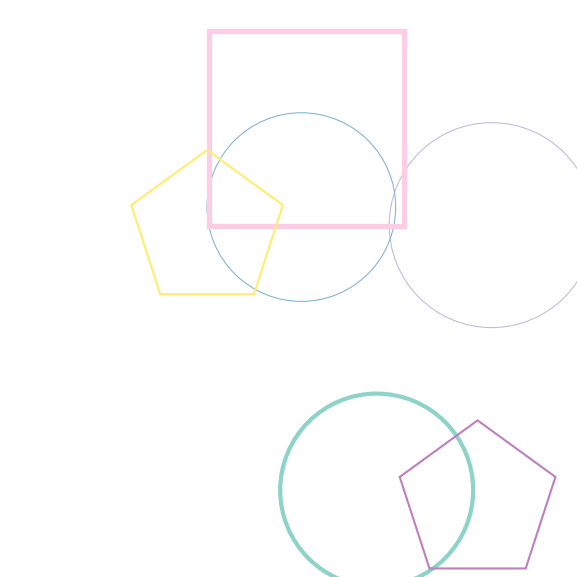[{"shape": "circle", "thickness": 2, "radius": 0.84, "center": [0.652, 0.15]}, {"shape": "circle", "thickness": 0.5, "radius": 0.89, "center": [0.851, 0.609]}, {"shape": "circle", "thickness": 0.5, "radius": 0.82, "center": [0.522, 0.641]}, {"shape": "square", "thickness": 2.5, "radius": 0.84, "center": [0.531, 0.776]}, {"shape": "pentagon", "thickness": 1, "radius": 0.71, "center": [0.827, 0.129]}, {"shape": "pentagon", "thickness": 1, "radius": 0.69, "center": [0.359, 0.601]}]